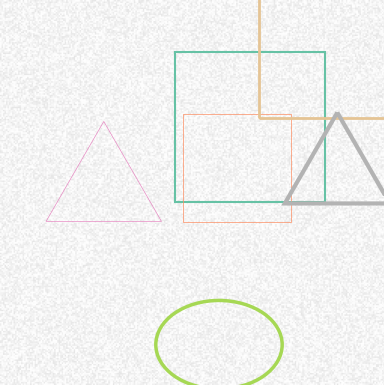[{"shape": "square", "thickness": 1.5, "radius": 0.97, "center": [0.65, 0.67]}, {"shape": "square", "thickness": 0.5, "radius": 0.7, "center": [0.616, 0.564]}, {"shape": "triangle", "thickness": 0.5, "radius": 0.87, "center": [0.27, 0.511]}, {"shape": "oval", "thickness": 2.5, "radius": 0.82, "center": [0.569, 0.105]}, {"shape": "square", "thickness": 2, "radius": 0.93, "center": [0.861, 0.879]}, {"shape": "triangle", "thickness": 3, "radius": 0.79, "center": [0.876, 0.55]}]